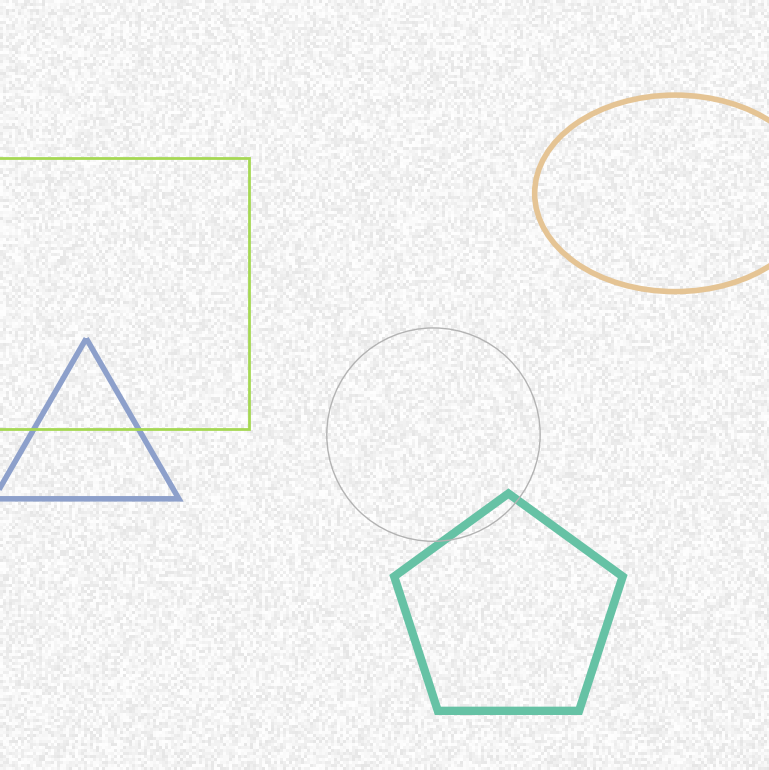[{"shape": "pentagon", "thickness": 3, "radius": 0.78, "center": [0.66, 0.203]}, {"shape": "triangle", "thickness": 2, "radius": 0.69, "center": [0.112, 0.422]}, {"shape": "square", "thickness": 1, "radius": 0.88, "center": [0.148, 0.619]}, {"shape": "oval", "thickness": 2, "radius": 0.91, "center": [0.877, 0.749]}, {"shape": "circle", "thickness": 0.5, "radius": 0.69, "center": [0.563, 0.436]}]